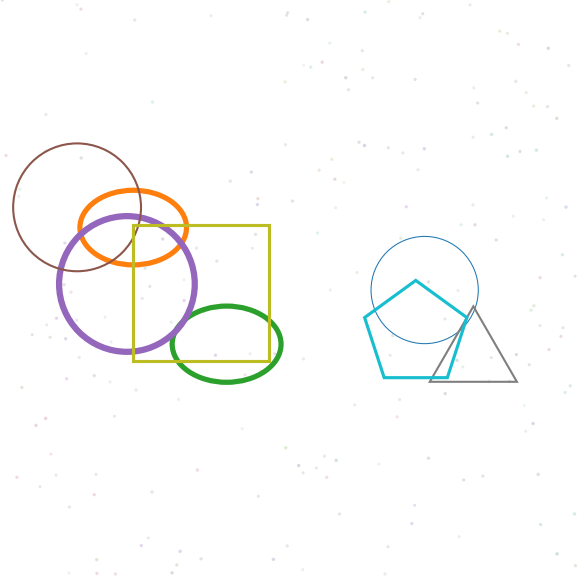[{"shape": "circle", "thickness": 0.5, "radius": 0.46, "center": [0.735, 0.497]}, {"shape": "oval", "thickness": 2.5, "radius": 0.46, "center": [0.231, 0.605]}, {"shape": "oval", "thickness": 2.5, "radius": 0.47, "center": [0.392, 0.403]}, {"shape": "circle", "thickness": 3, "radius": 0.59, "center": [0.22, 0.507]}, {"shape": "circle", "thickness": 1, "radius": 0.55, "center": [0.133, 0.64]}, {"shape": "triangle", "thickness": 1, "radius": 0.44, "center": [0.82, 0.382]}, {"shape": "square", "thickness": 1.5, "radius": 0.59, "center": [0.348, 0.492]}, {"shape": "pentagon", "thickness": 1.5, "radius": 0.47, "center": [0.72, 0.42]}]